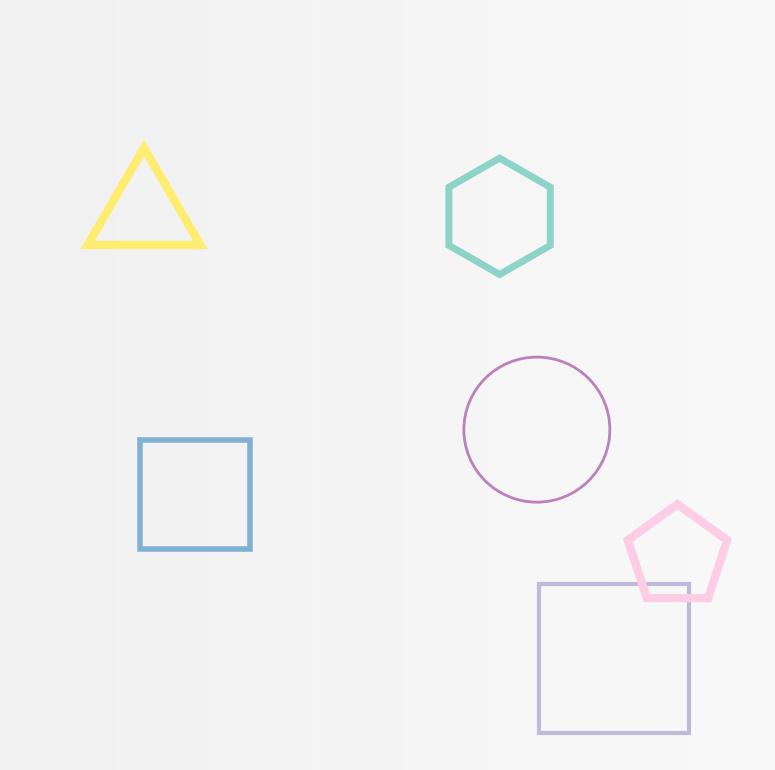[{"shape": "hexagon", "thickness": 2.5, "radius": 0.38, "center": [0.645, 0.719]}, {"shape": "square", "thickness": 1.5, "radius": 0.48, "center": [0.792, 0.145]}, {"shape": "square", "thickness": 2, "radius": 0.35, "center": [0.252, 0.358]}, {"shape": "pentagon", "thickness": 3, "radius": 0.34, "center": [0.874, 0.278]}, {"shape": "circle", "thickness": 1, "radius": 0.47, "center": [0.693, 0.442]}, {"shape": "triangle", "thickness": 3, "radius": 0.42, "center": [0.186, 0.724]}]